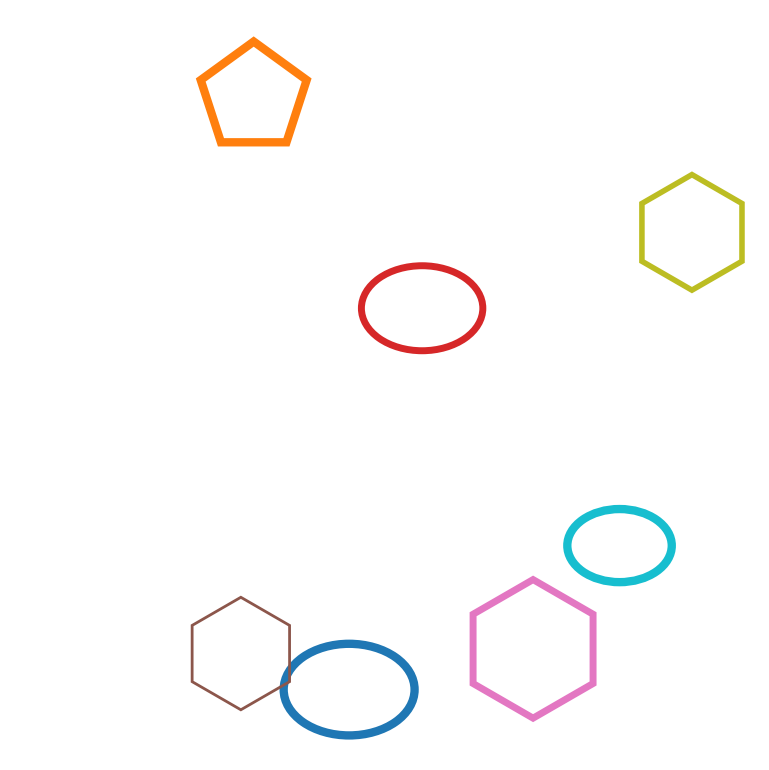[{"shape": "oval", "thickness": 3, "radius": 0.43, "center": [0.453, 0.104]}, {"shape": "pentagon", "thickness": 3, "radius": 0.36, "center": [0.329, 0.874]}, {"shape": "oval", "thickness": 2.5, "radius": 0.39, "center": [0.548, 0.6]}, {"shape": "hexagon", "thickness": 1, "radius": 0.37, "center": [0.313, 0.151]}, {"shape": "hexagon", "thickness": 2.5, "radius": 0.45, "center": [0.692, 0.157]}, {"shape": "hexagon", "thickness": 2, "radius": 0.38, "center": [0.899, 0.698]}, {"shape": "oval", "thickness": 3, "radius": 0.34, "center": [0.805, 0.291]}]